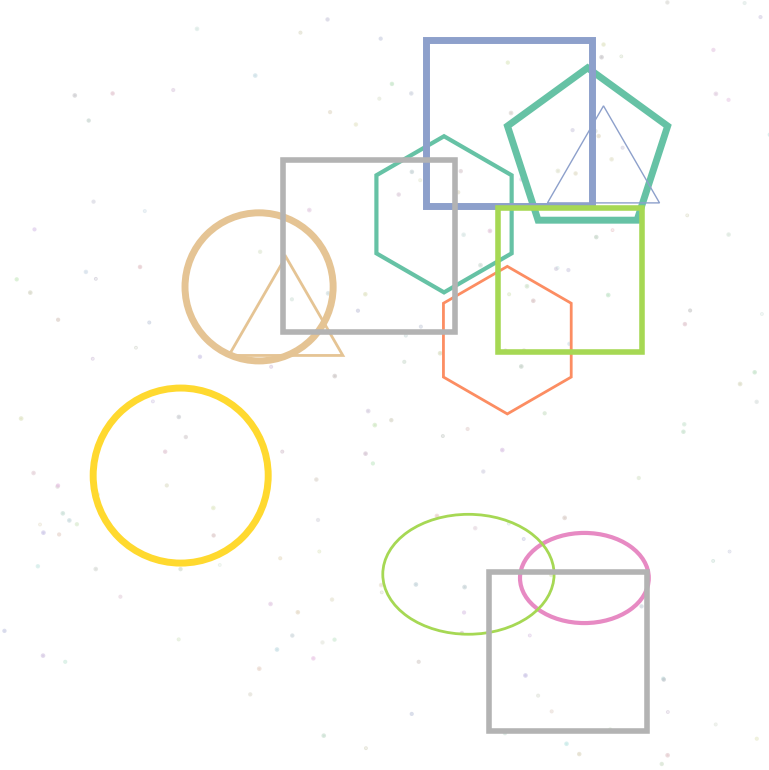[{"shape": "hexagon", "thickness": 1.5, "radius": 0.51, "center": [0.577, 0.722]}, {"shape": "pentagon", "thickness": 2.5, "radius": 0.55, "center": [0.763, 0.803]}, {"shape": "hexagon", "thickness": 1, "radius": 0.48, "center": [0.659, 0.558]}, {"shape": "triangle", "thickness": 0.5, "radius": 0.42, "center": [0.784, 0.779]}, {"shape": "square", "thickness": 2.5, "radius": 0.54, "center": [0.661, 0.84]}, {"shape": "oval", "thickness": 1.5, "radius": 0.42, "center": [0.759, 0.249]}, {"shape": "square", "thickness": 2, "radius": 0.47, "center": [0.74, 0.636]}, {"shape": "oval", "thickness": 1, "radius": 0.56, "center": [0.608, 0.254]}, {"shape": "circle", "thickness": 2.5, "radius": 0.57, "center": [0.235, 0.382]}, {"shape": "triangle", "thickness": 1, "radius": 0.43, "center": [0.371, 0.581]}, {"shape": "circle", "thickness": 2.5, "radius": 0.48, "center": [0.336, 0.627]}, {"shape": "square", "thickness": 2, "radius": 0.52, "center": [0.738, 0.154]}, {"shape": "square", "thickness": 2, "radius": 0.56, "center": [0.48, 0.681]}]